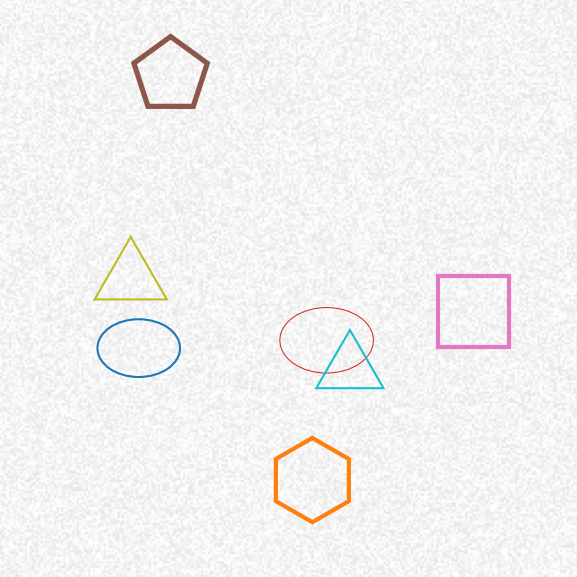[{"shape": "oval", "thickness": 1, "radius": 0.36, "center": [0.24, 0.396]}, {"shape": "hexagon", "thickness": 2, "radius": 0.36, "center": [0.541, 0.168]}, {"shape": "oval", "thickness": 0.5, "radius": 0.41, "center": [0.566, 0.41]}, {"shape": "pentagon", "thickness": 2.5, "radius": 0.33, "center": [0.295, 0.869]}, {"shape": "square", "thickness": 2, "radius": 0.31, "center": [0.82, 0.46]}, {"shape": "triangle", "thickness": 1, "radius": 0.36, "center": [0.226, 0.517]}, {"shape": "triangle", "thickness": 1, "radius": 0.34, "center": [0.606, 0.361]}]